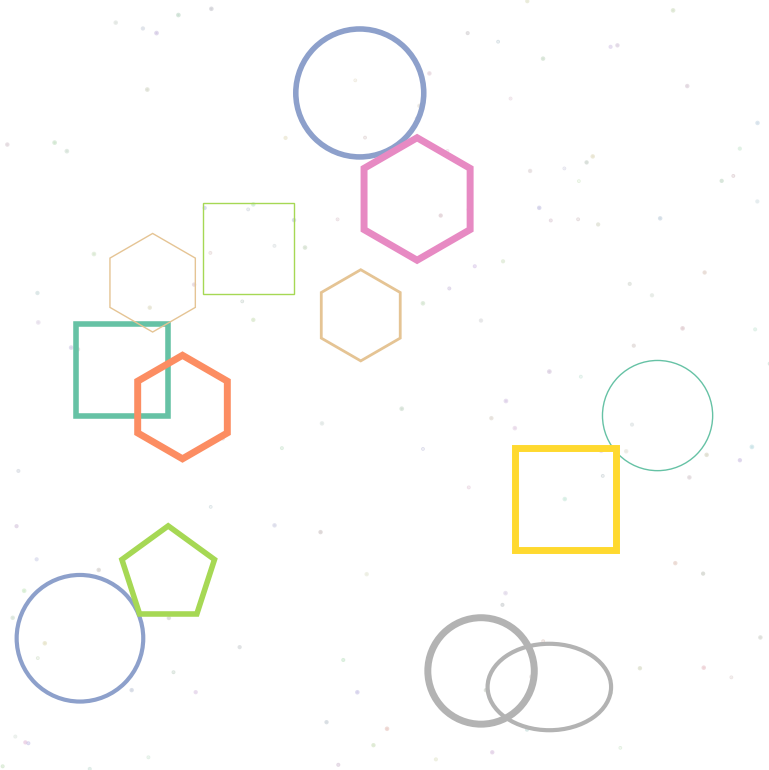[{"shape": "circle", "thickness": 0.5, "radius": 0.36, "center": [0.854, 0.46]}, {"shape": "square", "thickness": 2, "radius": 0.3, "center": [0.158, 0.52]}, {"shape": "hexagon", "thickness": 2.5, "radius": 0.34, "center": [0.237, 0.471]}, {"shape": "circle", "thickness": 2, "radius": 0.42, "center": [0.467, 0.879]}, {"shape": "circle", "thickness": 1.5, "radius": 0.41, "center": [0.104, 0.171]}, {"shape": "hexagon", "thickness": 2.5, "radius": 0.4, "center": [0.542, 0.742]}, {"shape": "pentagon", "thickness": 2, "radius": 0.32, "center": [0.218, 0.254]}, {"shape": "square", "thickness": 0.5, "radius": 0.3, "center": [0.323, 0.677]}, {"shape": "square", "thickness": 2.5, "radius": 0.33, "center": [0.734, 0.352]}, {"shape": "hexagon", "thickness": 1, "radius": 0.3, "center": [0.469, 0.591]}, {"shape": "hexagon", "thickness": 0.5, "radius": 0.32, "center": [0.198, 0.633]}, {"shape": "circle", "thickness": 2.5, "radius": 0.35, "center": [0.625, 0.129]}, {"shape": "oval", "thickness": 1.5, "radius": 0.4, "center": [0.713, 0.108]}]